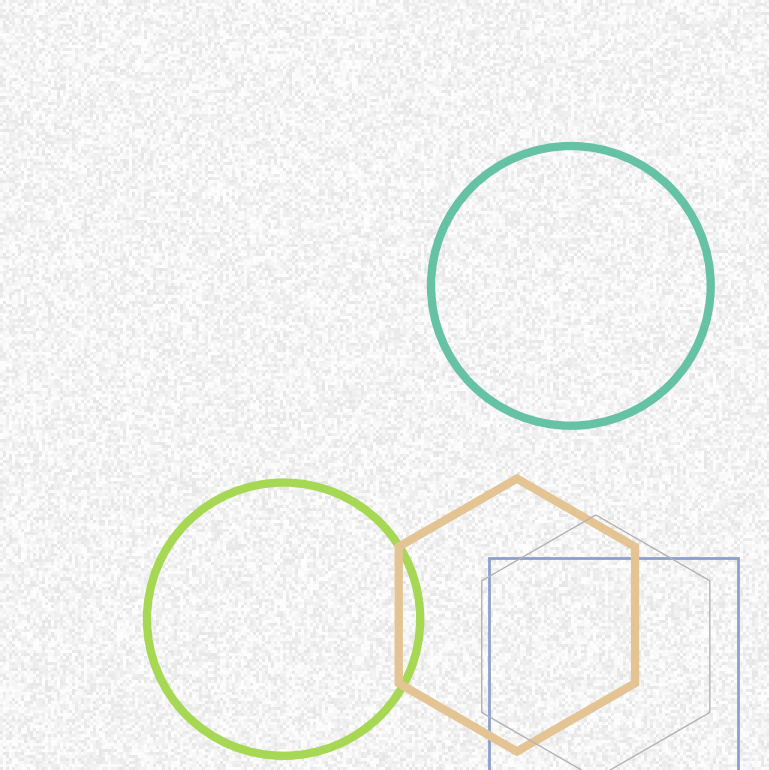[{"shape": "circle", "thickness": 3, "radius": 0.91, "center": [0.741, 0.629]}, {"shape": "square", "thickness": 1, "radius": 0.81, "center": [0.797, 0.114]}, {"shape": "circle", "thickness": 3, "radius": 0.89, "center": [0.368, 0.196]}, {"shape": "hexagon", "thickness": 3, "radius": 0.89, "center": [0.671, 0.201]}, {"shape": "hexagon", "thickness": 0.5, "radius": 0.86, "center": [0.774, 0.16]}]